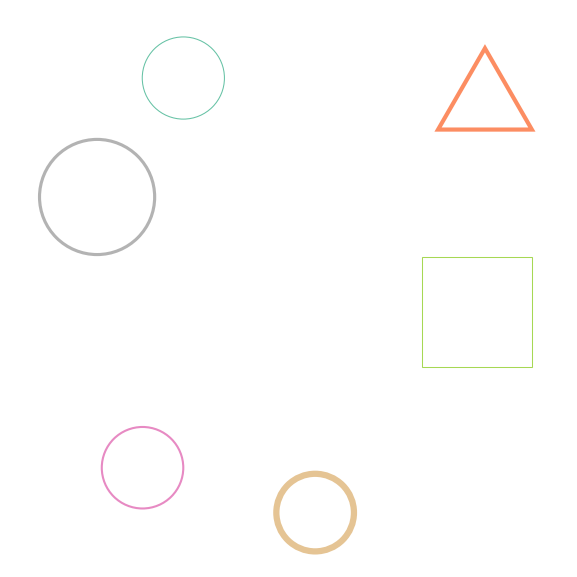[{"shape": "circle", "thickness": 0.5, "radius": 0.36, "center": [0.317, 0.864]}, {"shape": "triangle", "thickness": 2, "radius": 0.47, "center": [0.84, 0.822]}, {"shape": "circle", "thickness": 1, "radius": 0.35, "center": [0.247, 0.189]}, {"shape": "square", "thickness": 0.5, "radius": 0.48, "center": [0.826, 0.459]}, {"shape": "circle", "thickness": 3, "radius": 0.34, "center": [0.546, 0.112]}, {"shape": "circle", "thickness": 1.5, "radius": 0.5, "center": [0.168, 0.658]}]